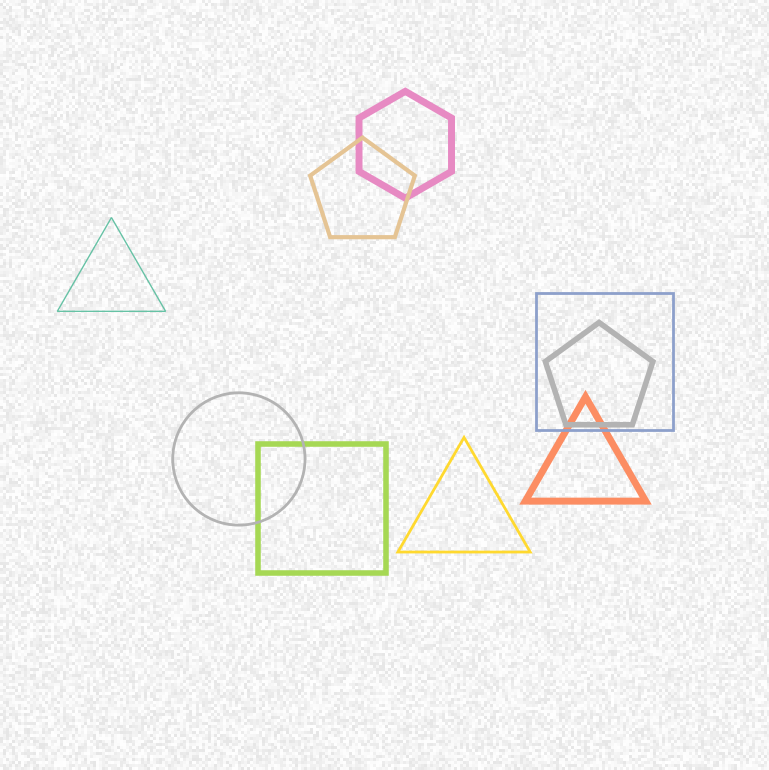[{"shape": "triangle", "thickness": 0.5, "radius": 0.41, "center": [0.145, 0.636]}, {"shape": "triangle", "thickness": 2.5, "radius": 0.45, "center": [0.76, 0.394]}, {"shape": "square", "thickness": 1, "radius": 0.45, "center": [0.785, 0.53]}, {"shape": "hexagon", "thickness": 2.5, "radius": 0.35, "center": [0.526, 0.812]}, {"shape": "square", "thickness": 2, "radius": 0.42, "center": [0.418, 0.34]}, {"shape": "triangle", "thickness": 1, "radius": 0.5, "center": [0.603, 0.333]}, {"shape": "pentagon", "thickness": 1.5, "radius": 0.36, "center": [0.471, 0.75]}, {"shape": "pentagon", "thickness": 2, "radius": 0.37, "center": [0.778, 0.508]}, {"shape": "circle", "thickness": 1, "radius": 0.43, "center": [0.31, 0.404]}]